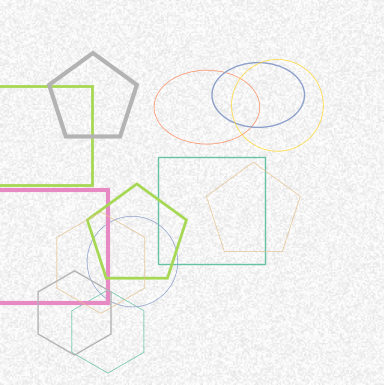[{"shape": "hexagon", "thickness": 0.5, "radius": 0.54, "center": [0.28, 0.139]}, {"shape": "square", "thickness": 1, "radius": 0.69, "center": [0.549, 0.453]}, {"shape": "oval", "thickness": 0.5, "radius": 0.69, "center": [0.537, 0.722]}, {"shape": "oval", "thickness": 1, "radius": 0.6, "center": [0.671, 0.753]}, {"shape": "circle", "thickness": 0.5, "radius": 0.59, "center": [0.344, 0.321]}, {"shape": "square", "thickness": 3, "radius": 0.74, "center": [0.134, 0.36]}, {"shape": "square", "thickness": 2, "radius": 0.64, "center": [0.11, 0.648]}, {"shape": "pentagon", "thickness": 2, "radius": 0.68, "center": [0.355, 0.387]}, {"shape": "circle", "thickness": 0.5, "radius": 0.6, "center": [0.721, 0.726]}, {"shape": "hexagon", "thickness": 0.5, "radius": 0.66, "center": [0.262, 0.318]}, {"shape": "pentagon", "thickness": 0.5, "radius": 0.64, "center": [0.658, 0.451]}, {"shape": "pentagon", "thickness": 3, "radius": 0.6, "center": [0.241, 0.742]}, {"shape": "hexagon", "thickness": 1, "radius": 0.55, "center": [0.194, 0.187]}]